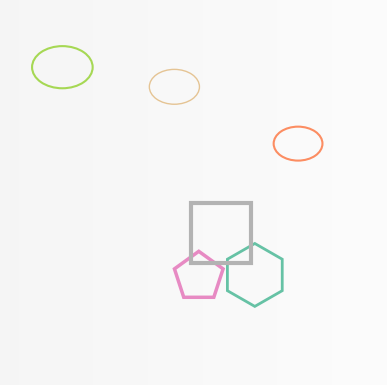[{"shape": "hexagon", "thickness": 2, "radius": 0.41, "center": [0.658, 0.286]}, {"shape": "oval", "thickness": 1.5, "radius": 0.31, "center": [0.769, 0.627]}, {"shape": "pentagon", "thickness": 2.5, "radius": 0.33, "center": [0.513, 0.281]}, {"shape": "oval", "thickness": 1.5, "radius": 0.39, "center": [0.161, 0.825]}, {"shape": "oval", "thickness": 1, "radius": 0.32, "center": [0.45, 0.775]}, {"shape": "square", "thickness": 3, "radius": 0.39, "center": [0.571, 0.395]}]